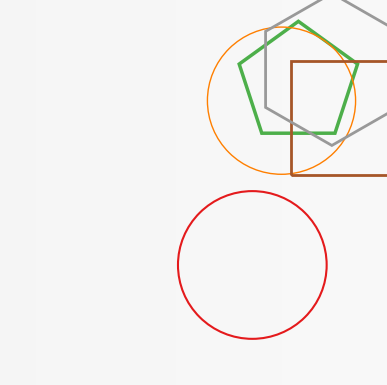[{"shape": "circle", "thickness": 1.5, "radius": 0.96, "center": [0.651, 0.312]}, {"shape": "pentagon", "thickness": 2.5, "radius": 0.8, "center": [0.77, 0.784]}, {"shape": "circle", "thickness": 1, "radius": 0.96, "center": [0.726, 0.738]}, {"shape": "square", "thickness": 2, "radius": 0.73, "center": [0.899, 0.694]}, {"shape": "hexagon", "thickness": 2, "radius": 0.99, "center": [0.856, 0.82]}]